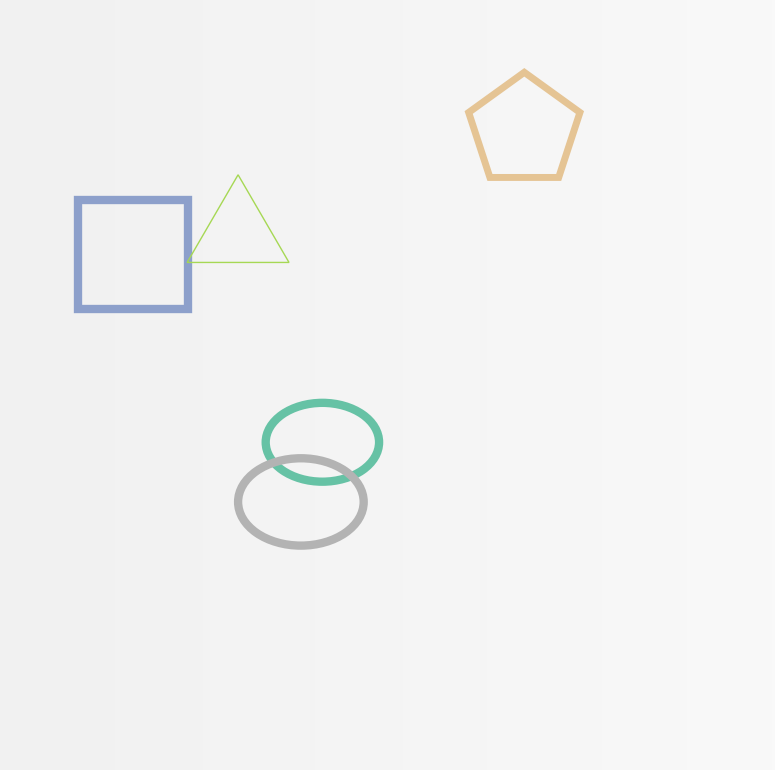[{"shape": "oval", "thickness": 3, "radius": 0.37, "center": [0.416, 0.426]}, {"shape": "square", "thickness": 3, "radius": 0.35, "center": [0.172, 0.669]}, {"shape": "triangle", "thickness": 0.5, "radius": 0.38, "center": [0.307, 0.697]}, {"shape": "pentagon", "thickness": 2.5, "radius": 0.38, "center": [0.677, 0.831]}, {"shape": "oval", "thickness": 3, "radius": 0.41, "center": [0.388, 0.348]}]